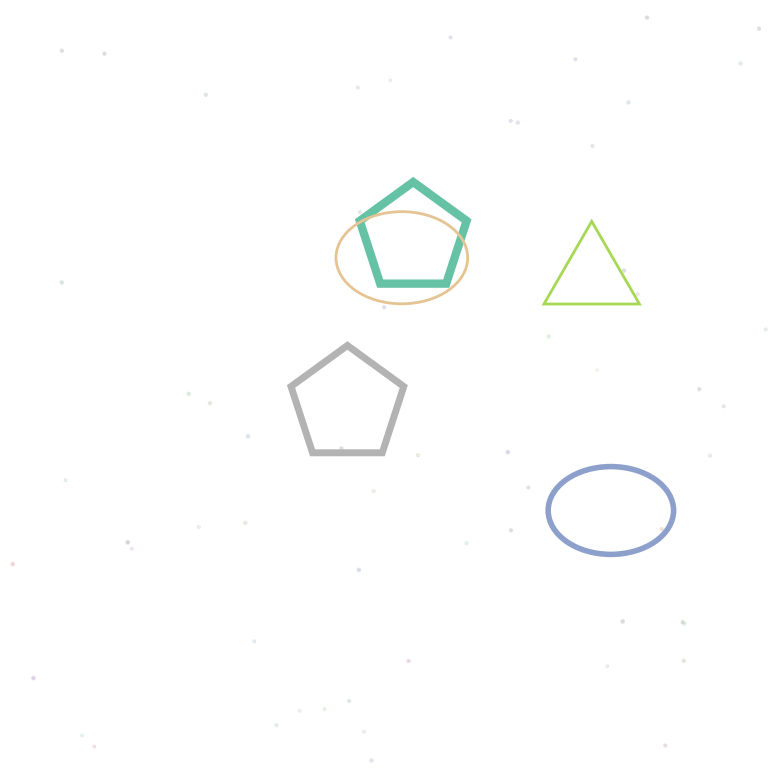[{"shape": "pentagon", "thickness": 3, "radius": 0.36, "center": [0.537, 0.691]}, {"shape": "oval", "thickness": 2, "radius": 0.41, "center": [0.793, 0.337]}, {"shape": "triangle", "thickness": 1, "radius": 0.36, "center": [0.768, 0.641]}, {"shape": "oval", "thickness": 1, "radius": 0.43, "center": [0.522, 0.665]}, {"shape": "pentagon", "thickness": 2.5, "radius": 0.39, "center": [0.451, 0.474]}]